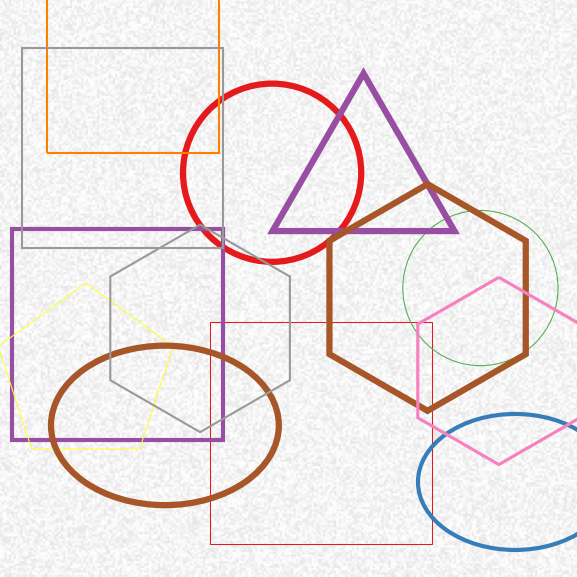[{"shape": "circle", "thickness": 3, "radius": 0.77, "center": [0.471, 0.7]}, {"shape": "square", "thickness": 0.5, "radius": 0.96, "center": [0.556, 0.25]}, {"shape": "oval", "thickness": 2, "radius": 0.84, "center": [0.892, 0.165]}, {"shape": "circle", "thickness": 0.5, "radius": 0.67, "center": [0.832, 0.5]}, {"shape": "triangle", "thickness": 3, "radius": 0.91, "center": [0.63, 0.69]}, {"shape": "square", "thickness": 2, "radius": 0.91, "center": [0.204, 0.42]}, {"shape": "square", "thickness": 1, "radius": 0.75, "center": [0.23, 0.883]}, {"shape": "pentagon", "thickness": 0.5, "radius": 0.79, "center": [0.148, 0.35]}, {"shape": "hexagon", "thickness": 3, "radius": 0.98, "center": [0.74, 0.484]}, {"shape": "oval", "thickness": 3, "radius": 0.99, "center": [0.286, 0.262]}, {"shape": "hexagon", "thickness": 1.5, "radius": 0.81, "center": [0.864, 0.357]}, {"shape": "square", "thickness": 1, "radius": 0.87, "center": [0.212, 0.743]}, {"shape": "hexagon", "thickness": 1, "radius": 0.9, "center": [0.346, 0.43]}]